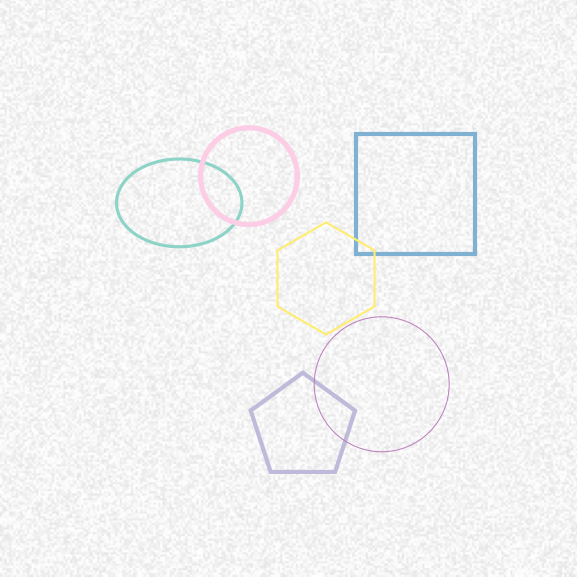[{"shape": "oval", "thickness": 1.5, "radius": 0.54, "center": [0.31, 0.648]}, {"shape": "pentagon", "thickness": 2, "radius": 0.47, "center": [0.524, 0.259]}, {"shape": "square", "thickness": 2, "radius": 0.52, "center": [0.72, 0.663]}, {"shape": "circle", "thickness": 2.5, "radius": 0.42, "center": [0.431, 0.694]}, {"shape": "circle", "thickness": 0.5, "radius": 0.58, "center": [0.661, 0.334]}, {"shape": "hexagon", "thickness": 1, "radius": 0.49, "center": [0.564, 0.517]}]